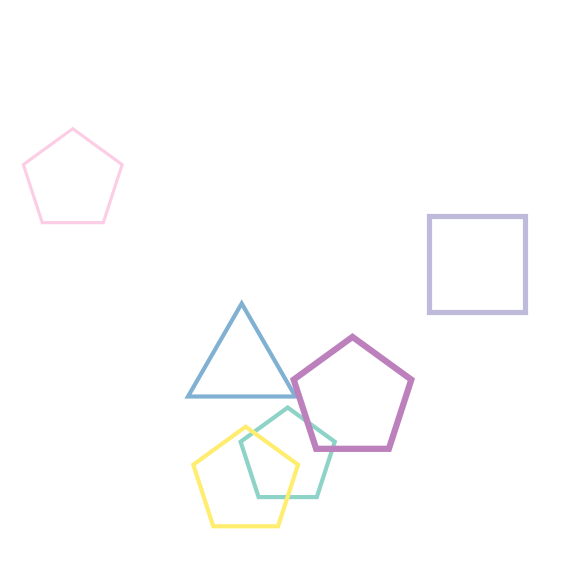[{"shape": "pentagon", "thickness": 2, "radius": 0.43, "center": [0.498, 0.208]}, {"shape": "square", "thickness": 2.5, "radius": 0.42, "center": [0.826, 0.542]}, {"shape": "triangle", "thickness": 2, "radius": 0.54, "center": [0.419, 0.366]}, {"shape": "pentagon", "thickness": 1.5, "radius": 0.45, "center": [0.126, 0.686]}, {"shape": "pentagon", "thickness": 3, "radius": 0.54, "center": [0.61, 0.309]}, {"shape": "pentagon", "thickness": 2, "radius": 0.48, "center": [0.425, 0.165]}]